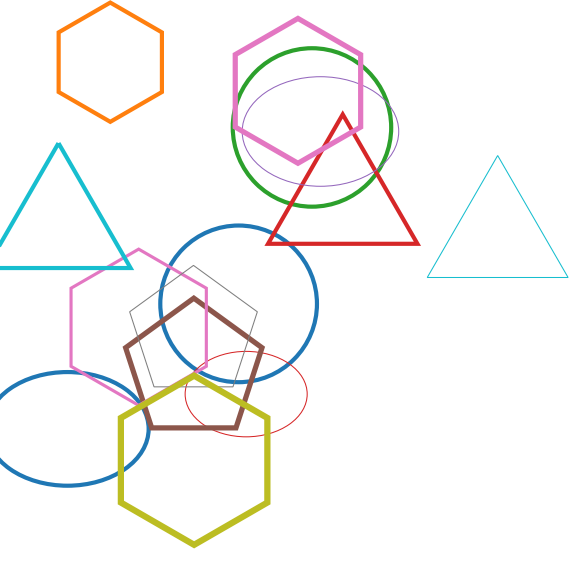[{"shape": "circle", "thickness": 2, "radius": 0.68, "center": [0.413, 0.473]}, {"shape": "oval", "thickness": 2, "radius": 0.7, "center": [0.117, 0.256]}, {"shape": "hexagon", "thickness": 2, "radius": 0.52, "center": [0.191, 0.891]}, {"shape": "circle", "thickness": 2, "radius": 0.69, "center": [0.54, 0.778]}, {"shape": "oval", "thickness": 0.5, "radius": 0.53, "center": [0.426, 0.317]}, {"shape": "triangle", "thickness": 2, "radius": 0.75, "center": [0.593, 0.652]}, {"shape": "oval", "thickness": 0.5, "radius": 0.68, "center": [0.555, 0.771]}, {"shape": "pentagon", "thickness": 2.5, "radius": 0.62, "center": [0.336, 0.359]}, {"shape": "hexagon", "thickness": 2.5, "radius": 0.63, "center": [0.516, 0.842]}, {"shape": "hexagon", "thickness": 1.5, "radius": 0.68, "center": [0.24, 0.432]}, {"shape": "pentagon", "thickness": 0.5, "radius": 0.58, "center": [0.335, 0.423]}, {"shape": "hexagon", "thickness": 3, "radius": 0.73, "center": [0.336, 0.202]}, {"shape": "triangle", "thickness": 2, "radius": 0.72, "center": [0.101, 0.607]}, {"shape": "triangle", "thickness": 0.5, "radius": 0.7, "center": [0.862, 0.589]}]